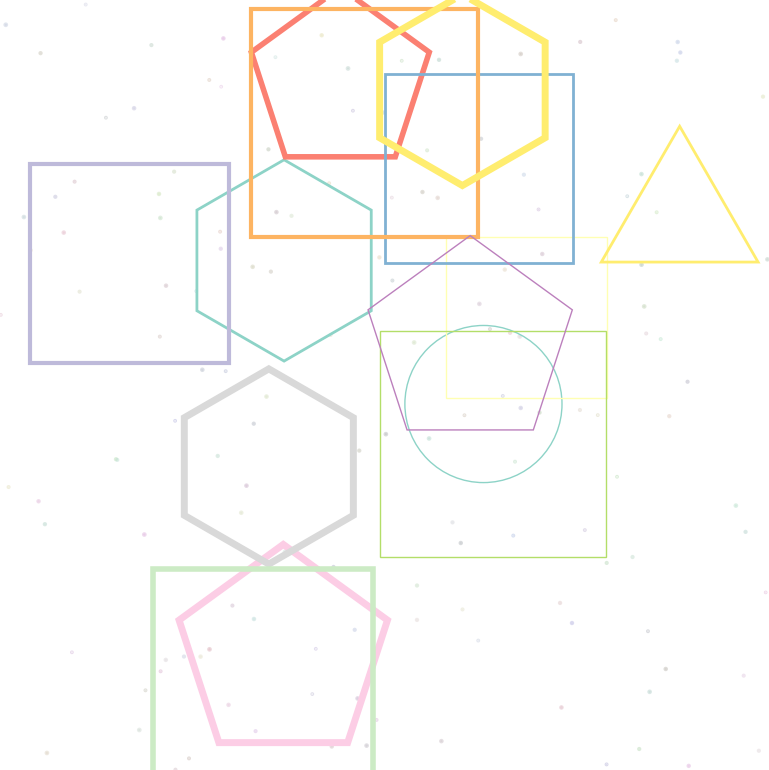[{"shape": "hexagon", "thickness": 1, "radius": 0.65, "center": [0.369, 0.662]}, {"shape": "circle", "thickness": 0.5, "radius": 0.51, "center": [0.628, 0.475]}, {"shape": "square", "thickness": 0.5, "radius": 0.52, "center": [0.684, 0.588]}, {"shape": "square", "thickness": 1.5, "radius": 0.65, "center": [0.168, 0.657]}, {"shape": "pentagon", "thickness": 2, "radius": 0.61, "center": [0.442, 0.895]}, {"shape": "square", "thickness": 1, "radius": 0.61, "center": [0.622, 0.781]}, {"shape": "square", "thickness": 1.5, "radius": 0.74, "center": [0.473, 0.841]}, {"shape": "square", "thickness": 0.5, "radius": 0.73, "center": [0.64, 0.424]}, {"shape": "pentagon", "thickness": 2.5, "radius": 0.71, "center": [0.368, 0.151]}, {"shape": "hexagon", "thickness": 2.5, "radius": 0.63, "center": [0.349, 0.394]}, {"shape": "pentagon", "thickness": 0.5, "radius": 0.7, "center": [0.611, 0.554]}, {"shape": "square", "thickness": 2, "radius": 0.71, "center": [0.341, 0.119]}, {"shape": "hexagon", "thickness": 2.5, "radius": 0.62, "center": [0.601, 0.883]}, {"shape": "triangle", "thickness": 1, "radius": 0.59, "center": [0.883, 0.718]}]